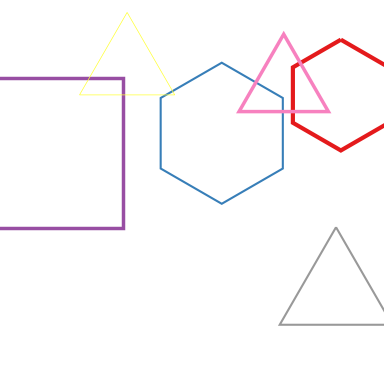[{"shape": "hexagon", "thickness": 3, "radius": 0.72, "center": [0.885, 0.753]}, {"shape": "hexagon", "thickness": 1.5, "radius": 0.92, "center": [0.576, 0.654]}, {"shape": "square", "thickness": 2.5, "radius": 0.97, "center": [0.124, 0.604]}, {"shape": "triangle", "thickness": 0.5, "radius": 0.71, "center": [0.33, 0.825]}, {"shape": "triangle", "thickness": 2.5, "radius": 0.67, "center": [0.737, 0.777]}, {"shape": "triangle", "thickness": 1.5, "radius": 0.84, "center": [0.873, 0.241]}]